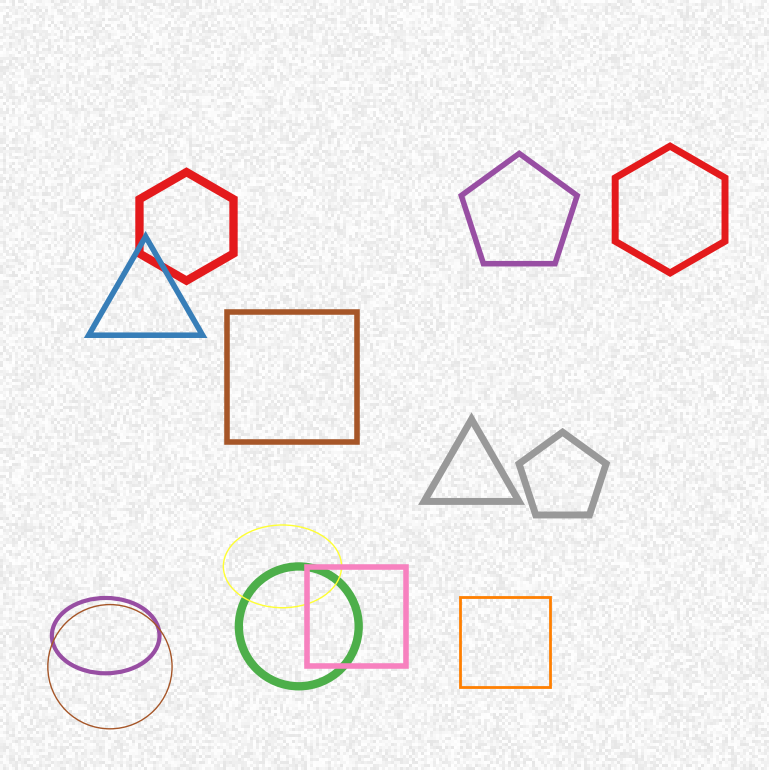[{"shape": "hexagon", "thickness": 3, "radius": 0.35, "center": [0.242, 0.706]}, {"shape": "hexagon", "thickness": 2.5, "radius": 0.41, "center": [0.87, 0.728]}, {"shape": "triangle", "thickness": 2, "radius": 0.43, "center": [0.189, 0.607]}, {"shape": "circle", "thickness": 3, "radius": 0.39, "center": [0.388, 0.187]}, {"shape": "oval", "thickness": 1.5, "radius": 0.35, "center": [0.137, 0.174]}, {"shape": "pentagon", "thickness": 2, "radius": 0.4, "center": [0.674, 0.722]}, {"shape": "square", "thickness": 1, "radius": 0.29, "center": [0.656, 0.166]}, {"shape": "oval", "thickness": 0.5, "radius": 0.38, "center": [0.367, 0.264]}, {"shape": "square", "thickness": 2, "radius": 0.42, "center": [0.379, 0.511]}, {"shape": "circle", "thickness": 0.5, "radius": 0.4, "center": [0.143, 0.134]}, {"shape": "square", "thickness": 2, "radius": 0.32, "center": [0.463, 0.199]}, {"shape": "triangle", "thickness": 2.5, "radius": 0.36, "center": [0.612, 0.384]}, {"shape": "pentagon", "thickness": 2.5, "radius": 0.3, "center": [0.731, 0.379]}]